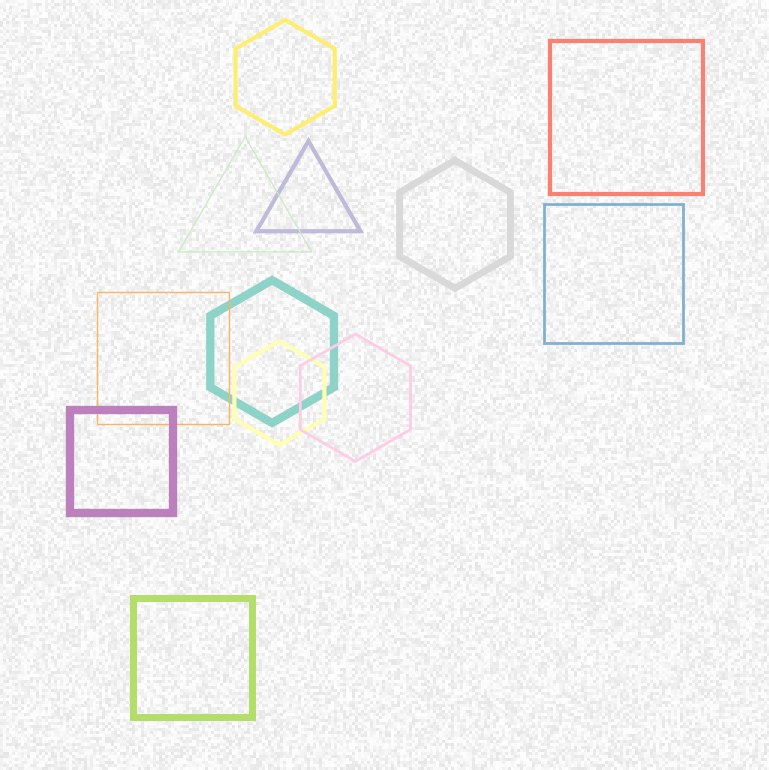[{"shape": "hexagon", "thickness": 3, "radius": 0.46, "center": [0.353, 0.543]}, {"shape": "hexagon", "thickness": 1.5, "radius": 0.34, "center": [0.363, 0.49]}, {"shape": "triangle", "thickness": 1.5, "radius": 0.39, "center": [0.401, 0.739]}, {"shape": "square", "thickness": 1.5, "radius": 0.5, "center": [0.814, 0.848]}, {"shape": "square", "thickness": 1, "radius": 0.45, "center": [0.797, 0.645]}, {"shape": "square", "thickness": 0.5, "radius": 0.43, "center": [0.212, 0.535]}, {"shape": "square", "thickness": 2.5, "radius": 0.39, "center": [0.25, 0.146]}, {"shape": "hexagon", "thickness": 1, "radius": 0.41, "center": [0.462, 0.483]}, {"shape": "hexagon", "thickness": 2.5, "radius": 0.42, "center": [0.591, 0.709]}, {"shape": "square", "thickness": 3, "radius": 0.34, "center": [0.158, 0.401]}, {"shape": "triangle", "thickness": 0.5, "radius": 0.5, "center": [0.318, 0.723]}, {"shape": "hexagon", "thickness": 1.5, "radius": 0.37, "center": [0.37, 0.9]}]